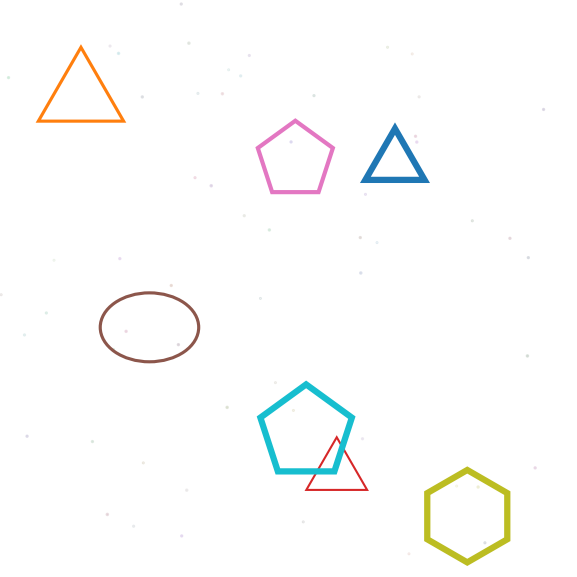[{"shape": "triangle", "thickness": 3, "radius": 0.3, "center": [0.684, 0.717]}, {"shape": "triangle", "thickness": 1.5, "radius": 0.43, "center": [0.14, 0.832]}, {"shape": "triangle", "thickness": 1, "radius": 0.3, "center": [0.583, 0.181]}, {"shape": "oval", "thickness": 1.5, "radius": 0.43, "center": [0.259, 0.432]}, {"shape": "pentagon", "thickness": 2, "radius": 0.34, "center": [0.511, 0.722]}, {"shape": "hexagon", "thickness": 3, "radius": 0.4, "center": [0.809, 0.105]}, {"shape": "pentagon", "thickness": 3, "radius": 0.42, "center": [0.53, 0.25]}]